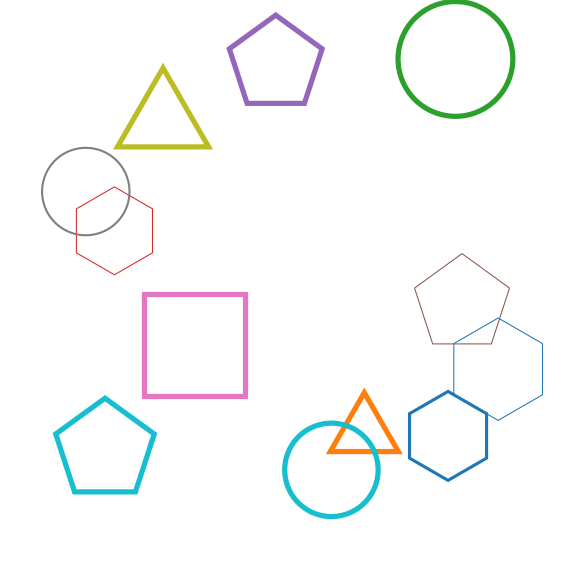[{"shape": "hexagon", "thickness": 0.5, "radius": 0.44, "center": [0.863, 0.36]}, {"shape": "hexagon", "thickness": 1.5, "radius": 0.39, "center": [0.776, 0.244]}, {"shape": "triangle", "thickness": 2.5, "radius": 0.34, "center": [0.631, 0.251]}, {"shape": "circle", "thickness": 2.5, "radius": 0.5, "center": [0.789, 0.897]}, {"shape": "hexagon", "thickness": 0.5, "radius": 0.38, "center": [0.198, 0.599]}, {"shape": "pentagon", "thickness": 2.5, "radius": 0.42, "center": [0.477, 0.888]}, {"shape": "pentagon", "thickness": 0.5, "radius": 0.43, "center": [0.8, 0.474]}, {"shape": "square", "thickness": 2.5, "radius": 0.44, "center": [0.337, 0.401]}, {"shape": "circle", "thickness": 1, "radius": 0.38, "center": [0.149, 0.667]}, {"shape": "triangle", "thickness": 2.5, "radius": 0.46, "center": [0.282, 0.79]}, {"shape": "pentagon", "thickness": 2.5, "radius": 0.45, "center": [0.182, 0.22]}, {"shape": "circle", "thickness": 2.5, "radius": 0.4, "center": [0.574, 0.186]}]